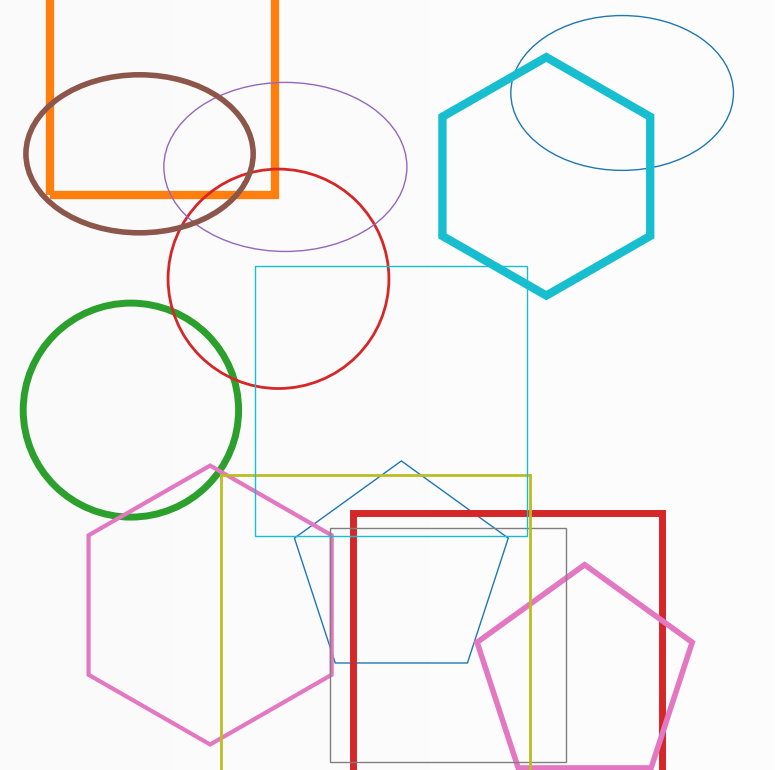[{"shape": "oval", "thickness": 0.5, "radius": 0.72, "center": [0.803, 0.879]}, {"shape": "pentagon", "thickness": 0.5, "radius": 0.73, "center": [0.518, 0.256]}, {"shape": "square", "thickness": 3, "radius": 0.73, "center": [0.209, 0.893]}, {"shape": "circle", "thickness": 2.5, "radius": 0.69, "center": [0.169, 0.467]}, {"shape": "square", "thickness": 2.5, "radius": 1.0, "center": [0.655, 0.134]}, {"shape": "circle", "thickness": 1, "radius": 0.71, "center": [0.359, 0.638]}, {"shape": "oval", "thickness": 0.5, "radius": 0.78, "center": [0.368, 0.783]}, {"shape": "oval", "thickness": 2, "radius": 0.73, "center": [0.18, 0.8]}, {"shape": "pentagon", "thickness": 2, "radius": 0.73, "center": [0.754, 0.121]}, {"shape": "hexagon", "thickness": 1.5, "radius": 0.91, "center": [0.271, 0.214]}, {"shape": "square", "thickness": 0.5, "radius": 0.76, "center": [0.578, 0.163]}, {"shape": "square", "thickness": 1, "radius": 1.0, "center": [0.484, 0.184]}, {"shape": "hexagon", "thickness": 3, "radius": 0.77, "center": [0.705, 0.771]}, {"shape": "square", "thickness": 0.5, "radius": 0.88, "center": [0.505, 0.479]}]